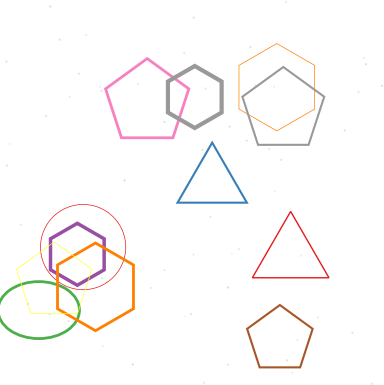[{"shape": "circle", "thickness": 0.5, "radius": 0.55, "center": [0.216, 0.358]}, {"shape": "triangle", "thickness": 1, "radius": 0.57, "center": [0.755, 0.336]}, {"shape": "triangle", "thickness": 1.5, "radius": 0.52, "center": [0.551, 0.526]}, {"shape": "oval", "thickness": 2, "radius": 0.53, "center": [0.101, 0.195]}, {"shape": "hexagon", "thickness": 2.5, "radius": 0.4, "center": [0.201, 0.339]}, {"shape": "hexagon", "thickness": 2, "radius": 0.57, "center": [0.248, 0.255]}, {"shape": "hexagon", "thickness": 0.5, "radius": 0.57, "center": [0.719, 0.773]}, {"shape": "pentagon", "thickness": 0.5, "radius": 0.52, "center": [0.141, 0.269]}, {"shape": "pentagon", "thickness": 1.5, "radius": 0.45, "center": [0.727, 0.118]}, {"shape": "pentagon", "thickness": 2, "radius": 0.57, "center": [0.382, 0.734]}, {"shape": "hexagon", "thickness": 3, "radius": 0.4, "center": [0.506, 0.748]}, {"shape": "pentagon", "thickness": 1.5, "radius": 0.56, "center": [0.736, 0.714]}]